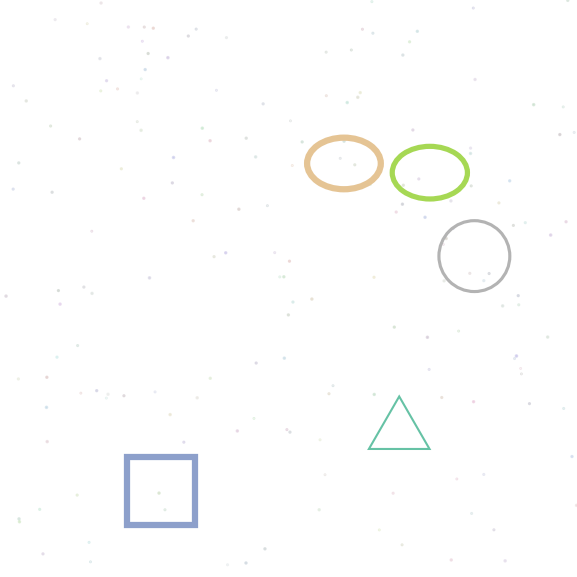[{"shape": "triangle", "thickness": 1, "radius": 0.3, "center": [0.691, 0.252]}, {"shape": "square", "thickness": 3, "radius": 0.29, "center": [0.279, 0.149]}, {"shape": "oval", "thickness": 2.5, "radius": 0.33, "center": [0.744, 0.7]}, {"shape": "oval", "thickness": 3, "radius": 0.32, "center": [0.596, 0.716]}, {"shape": "circle", "thickness": 1.5, "radius": 0.31, "center": [0.821, 0.556]}]